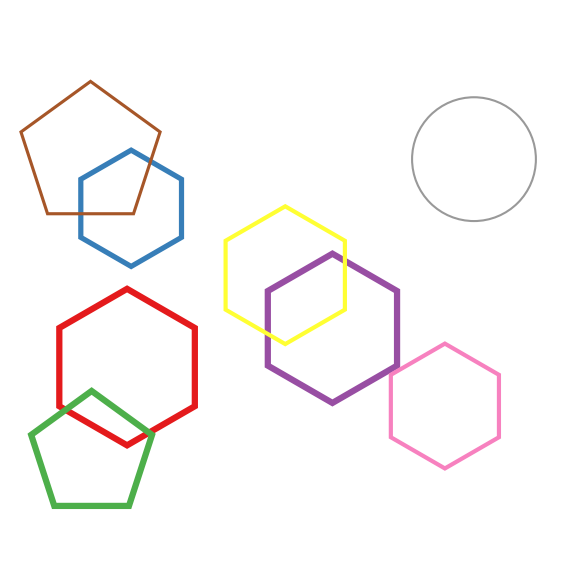[{"shape": "hexagon", "thickness": 3, "radius": 0.68, "center": [0.22, 0.363]}, {"shape": "hexagon", "thickness": 2.5, "radius": 0.5, "center": [0.227, 0.638]}, {"shape": "pentagon", "thickness": 3, "radius": 0.55, "center": [0.159, 0.212]}, {"shape": "hexagon", "thickness": 3, "radius": 0.65, "center": [0.576, 0.431]}, {"shape": "hexagon", "thickness": 2, "radius": 0.6, "center": [0.494, 0.523]}, {"shape": "pentagon", "thickness": 1.5, "radius": 0.63, "center": [0.157, 0.731]}, {"shape": "hexagon", "thickness": 2, "radius": 0.54, "center": [0.77, 0.296]}, {"shape": "circle", "thickness": 1, "radius": 0.54, "center": [0.821, 0.724]}]